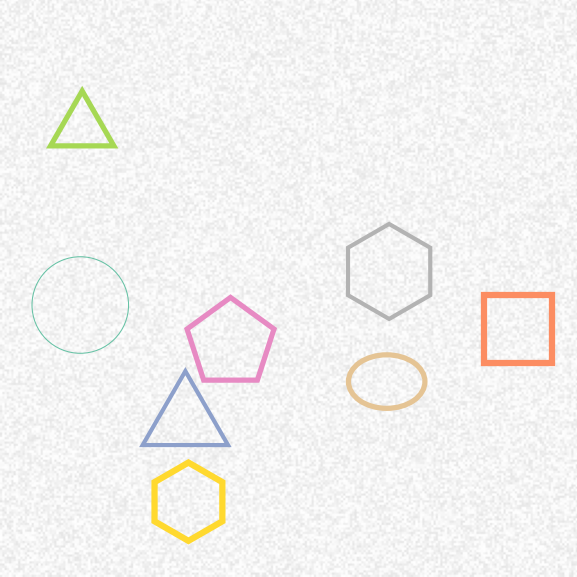[{"shape": "circle", "thickness": 0.5, "radius": 0.42, "center": [0.139, 0.471]}, {"shape": "square", "thickness": 3, "radius": 0.3, "center": [0.898, 0.429]}, {"shape": "triangle", "thickness": 2, "radius": 0.43, "center": [0.321, 0.271]}, {"shape": "pentagon", "thickness": 2.5, "radius": 0.4, "center": [0.399, 0.405]}, {"shape": "triangle", "thickness": 2.5, "radius": 0.32, "center": [0.142, 0.778]}, {"shape": "hexagon", "thickness": 3, "radius": 0.34, "center": [0.326, 0.13]}, {"shape": "oval", "thickness": 2.5, "radius": 0.33, "center": [0.67, 0.338]}, {"shape": "hexagon", "thickness": 2, "radius": 0.41, "center": [0.674, 0.529]}]